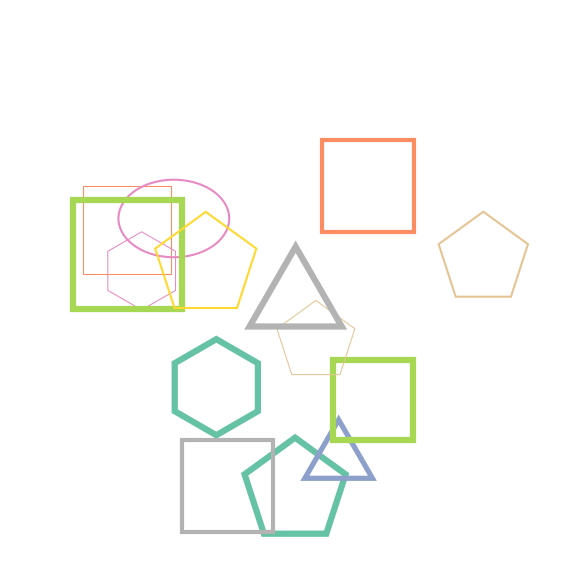[{"shape": "hexagon", "thickness": 3, "radius": 0.42, "center": [0.375, 0.329]}, {"shape": "pentagon", "thickness": 3, "radius": 0.46, "center": [0.511, 0.149]}, {"shape": "square", "thickness": 0.5, "radius": 0.38, "center": [0.219, 0.6]}, {"shape": "square", "thickness": 2, "radius": 0.4, "center": [0.637, 0.677]}, {"shape": "triangle", "thickness": 2.5, "radius": 0.34, "center": [0.586, 0.205]}, {"shape": "oval", "thickness": 1, "radius": 0.48, "center": [0.301, 0.621]}, {"shape": "hexagon", "thickness": 0.5, "radius": 0.34, "center": [0.245, 0.53]}, {"shape": "square", "thickness": 3, "radius": 0.35, "center": [0.646, 0.307]}, {"shape": "square", "thickness": 3, "radius": 0.47, "center": [0.221, 0.558]}, {"shape": "pentagon", "thickness": 1, "radius": 0.46, "center": [0.356, 0.54]}, {"shape": "pentagon", "thickness": 1, "radius": 0.41, "center": [0.837, 0.551]}, {"shape": "pentagon", "thickness": 0.5, "radius": 0.36, "center": [0.547, 0.408]}, {"shape": "triangle", "thickness": 3, "radius": 0.46, "center": [0.512, 0.48]}, {"shape": "square", "thickness": 2, "radius": 0.4, "center": [0.394, 0.158]}]